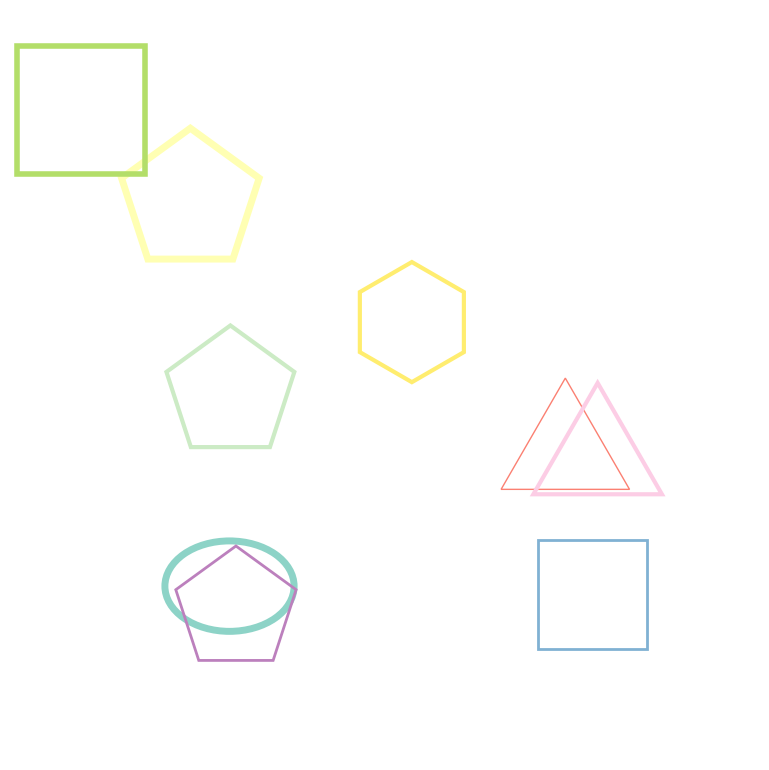[{"shape": "oval", "thickness": 2.5, "radius": 0.42, "center": [0.298, 0.239]}, {"shape": "pentagon", "thickness": 2.5, "radius": 0.47, "center": [0.247, 0.74]}, {"shape": "triangle", "thickness": 0.5, "radius": 0.48, "center": [0.734, 0.413]}, {"shape": "square", "thickness": 1, "radius": 0.35, "center": [0.769, 0.228]}, {"shape": "square", "thickness": 2, "radius": 0.42, "center": [0.105, 0.857]}, {"shape": "triangle", "thickness": 1.5, "radius": 0.48, "center": [0.776, 0.406]}, {"shape": "pentagon", "thickness": 1, "radius": 0.41, "center": [0.306, 0.209]}, {"shape": "pentagon", "thickness": 1.5, "radius": 0.44, "center": [0.299, 0.49]}, {"shape": "hexagon", "thickness": 1.5, "radius": 0.39, "center": [0.535, 0.582]}]